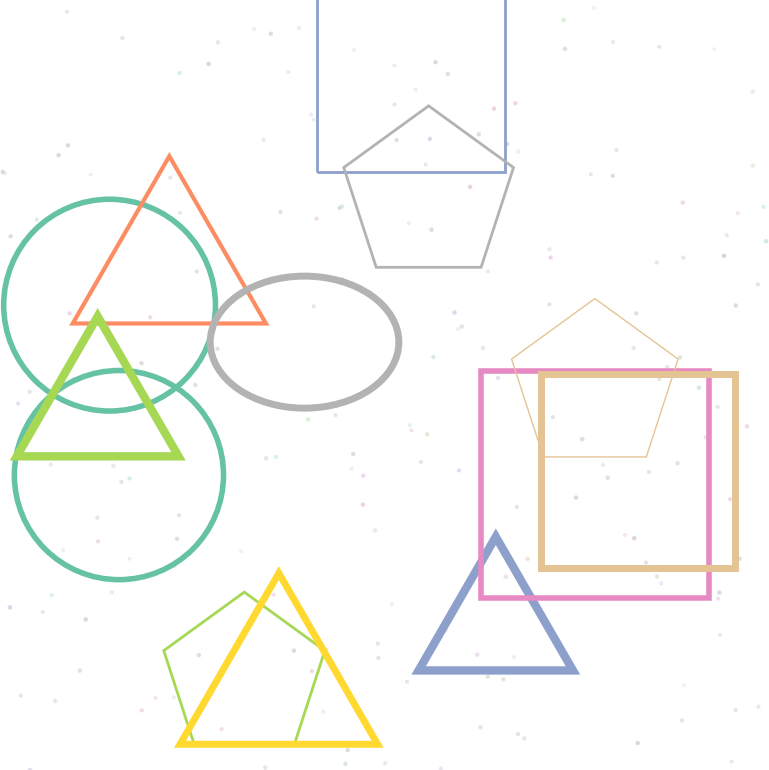[{"shape": "circle", "thickness": 2, "radius": 0.68, "center": [0.154, 0.383]}, {"shape": "circle", "thickness": 2, "radius": 0.69, "center": [0.142, 0.604]}, {"shape": "triangle", "thickness": 1.5, "radius": 0.72, "center": [0.22, 0.652]}, {"shape": "square", "thickness": 1, "radius": 0.61, "center": [0.534, 0.898]}, {"shape": "triangle", "thickness": 3, "radius": 0.58, "center": [0.644, 0.187]}, {"shape": "square", "thickness": 2, "radius": 0.74, "center": [0.773, 0.37]}, {"shape": "triangle", "thickness": 3, "radius": 0.61, "center": [0.127, 0.468]}, {"shape": "pentagon", "thickness": 1, "radius": 0.55, "center": [0.317, 0.121]}, {"shape": "triangle", "thickness": 2.5, "radius": 0.74, "center": [0.362, 0.107]}, {"shape": "square", "thickness": 2.5, "radius": 0.63, "center": [0.829, 0.388]}, {"shape": "pentagon", "thickness": 0.5, "radius": 0.57, "center": [0.773, 0.499]}, {"shape": "oval", "thickness": 2.5, "radius": 0.61, "center": [0.395, 0.556]}, {"shape": "pentagon", "thickness": 1, "radius": 0.58, "center": [0.557, 0.747]}]